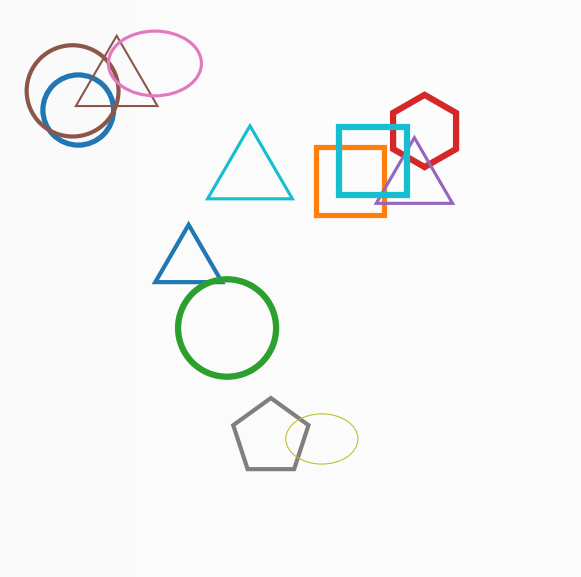[{"shape": "triangle", "thickness": 2, "radius": 0.33, "center": [0.325, 0.544]}, {"shape": "circle", "thickness": 2.5, "radius": 0.3, "center": [0.135, 0.809]}, {"shape": "square", "thickness": 2.5, "radius": 0.29, "center": [0.602, 0.686]}, {"shape": "circle", "thickness": 3, "radius": 0.42, "center": [0.391, 0.431]}, {"shape": "hexagon", "thickness": 3, "radius": 0.31, "center": [0.73, 0.772]}, {"shape": "triangle", "thickness": 1.5, "radius": 0.38, "center": [0.713, 0.685]}, {"shape": "triangle", "thickness": 1, "radius": 0.41, "center": [0.201, 0.856]}, {"shape": "circle", "thickness": 2, "radius": 0.4, "center": [0.125, 0.842]}, {"shape": "oval", "thickness": 1.5, "radius": 0.4, "center": [0.266, 0.889]}, {"shape": "pentagon", "thickness": 2, "radius": 0.34, "center": [0.466, 0.242]}, {"shape": "oval", "thickness": 0.5, "radius": 0.31, "center": [0.554, 0.239]}, {"shape": "square", "thickness": 3, "radius": 0.29, "center": [0.641, 0.72]}, {"shape": "triangle", "thickness": 1.5, "radius": 0.42, "center": [0.43, 0.697]}]